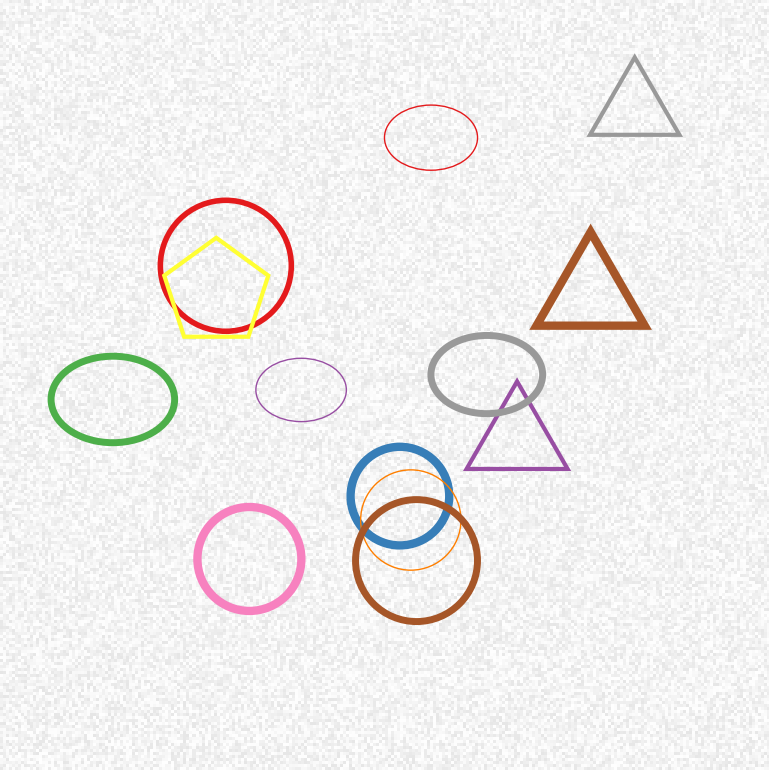[{"shape": "circle", "thickness": 2, "radius": 0.43, "center": [0.293, 0.655]}, {"shape": "oval", "thickness": 0.5, "radius": 0.3, "center": [0.56, 0.821]}, {"shape": "circle", "thickness": 3, "radius": 0.32, "center": [0.519, 0.356]}, {"shape": "oval", "thickness": 2.5, "radius": 0.4, "center": [0.147, 0.481]}, {"shape": "triangle", "thickness": 1.5, "radius": 0.38, "center": [0.672, 0.429]}, {"shape": "oval", "thickness": 0.5, "radius": 0.29, "center": [0.391, 0.494]}, {"shape": "circle", "thickness": 0.5, "radius": 0.33, "center": [0.534, 0.325]}, {"shape": "pentagon", "thickness": 1.5, "radius": 0.36, "center": [0.281, 0.62]}, {"shape": "circle", "thickness": 2.5, "radius": 0.4, "center": [0.541, 0.272]}, {"shape": "triangle", "thickness": 3, "radius": 0.41, "center": [0.767, 0.618]}, {"shape": "circle", "thickness": 3, "radius": 0.34, "center": [0.324, 0.274]}, {"shape": "triangle", "thickness": 1.5, "radius": 0.34, "center": [0.824, 0.858]}, {"shape": "oval", "thickness": 2.5, "radius": 0.36, "center": [0.632, 0.514]}]